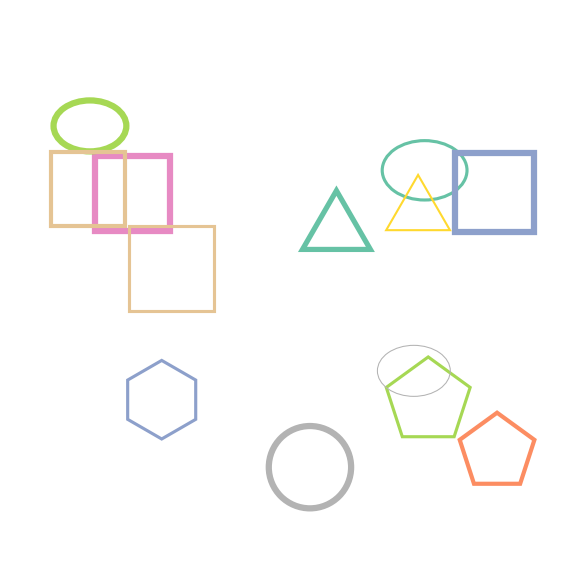[{"shape": "triangle", "thickness": 2.5, "radius": 0.34, "center": [0.583, 0.601]}, {"shape": "oval", "thickness": 1.5, "radius": 0.37, "center": [0.735, 0.704]}, {"shape": "pentagon", "thickness": 2, "radius": 0.34, "center": [0.861, 0.216]}, {"shape": "hexagon", "thickness": 1.5, "radius": 0.34, "center": [0.28, 0.307]}, {"shape": "square", "thickness": 3, "radius": 0.34, "center": [0.856, 0.666]}, {"shape": "square", "thickness": 3, "radius": 0.32, "center": [0.23, 0.663]}, {"shape": "oval", "thickness": 3, "radius": 0.32, "center": [0.156, 0.781]}, {"shape": "pentagon", "thickness": 1.5, "radius": 0.38, "center": [0.742, 0.305]}, {"shape": "triangle", "thickness": 1, "radius": 0.32, "center": [0.724, 0.632]}, {"shape": "square", "thickness": 2, "radius": 0.32, "center": [0.152, 0.672]}, {"shape": "square", "thickness": 1.5, "radius": 0.37, "center": [0.297, 0.534]}, {"shape": "oval", "thickness": 0.5, "radius": 0.32, "center": [0.717, 0.357]}, {"shape": "circle", "thickness": 3, "radius": 0.36, "center": [0.537, 0.19]}]